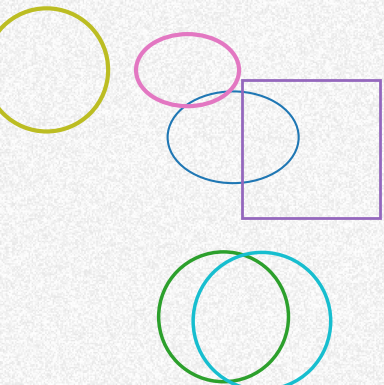[{"shape": "oval", "thickness": 1.5, "radius": 0.85, "center": [0.606, 0.643]}, {"shape": "circle", "thickness": 2.5, "radius": 0.84, "center": [0.581, 0.177]}, {"shape": "square", "thickness": 2, "radius": 0.9, "center": [0.808, 0.613]}, {"shape": "oval", "thickness": 3, "radius": 0.67, "center": [0.487, 0.818]}, {"shape": "circle", "thickness": 3, "radius": 0.8, "center": [0.121, 0.818]}, {"shape": "circle", "thickness": 2.5, "radius": 0.89, "center": [0.68, 0.166]}]